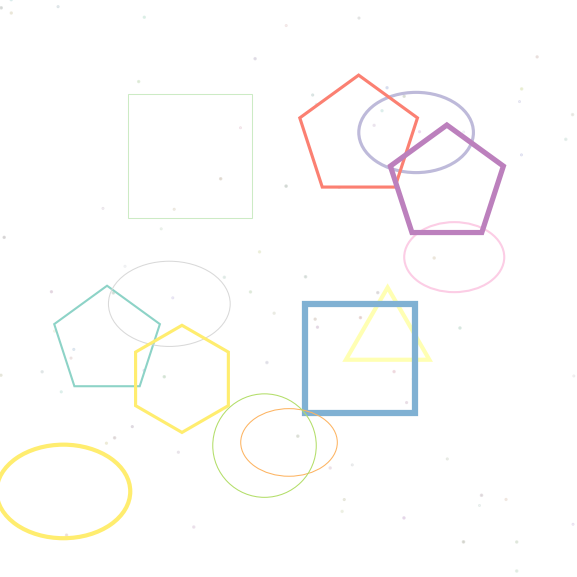[{"shape": "pentagon", "thickness": 1, "radius": 0.48, "center": [0.185, 0.408]}, {"shape": "triangle", "thickness": 2, "radius": 0.42, "center": [0.671, 0.418]}, {"shape": "oval", "thickness": 1.5, "radius": 0.5, "center": [0.721, 0.77]}, {"shape": "pentagon", "thickness": 1.5, "radius": 0.54, "center": [0.621, 0.762]}, {"shape": "square", "thickness": 3, "radius": 0.47, "center": [0.623, 0.378]}, {"shape": "oval", "thickness": 0.5, "radius": 0.42, "center": [0.5, 0.233]}, {"shape": "circle", "thickness": 0.5, "radius": 0.45, "center": [0.458, 0.228]}, {"shape": "oval", "thickness": 1, "radius": 0.43, "center": [0.787, 0.554]}, {"shape": "oval", "thickness": 0.5, "radius": 0.53, "center": [0.293, 0.473]}, {"shape": "pentagon", "thickness": 2.5, "radius": 0.51, "center": [0.774, 0.68]}, {"shape": "square", "thickness": 0.5, "radius": 0.54, "center": [0.329, 0.73]}, {"shape": "oval", "thickness": 2, "radius": 0.58, "center": [0.11, 0.148]}, {"shape": "hexagon", "thickness": 1.5, "radius": 0.46, "center": [0.315, 0.343]}]